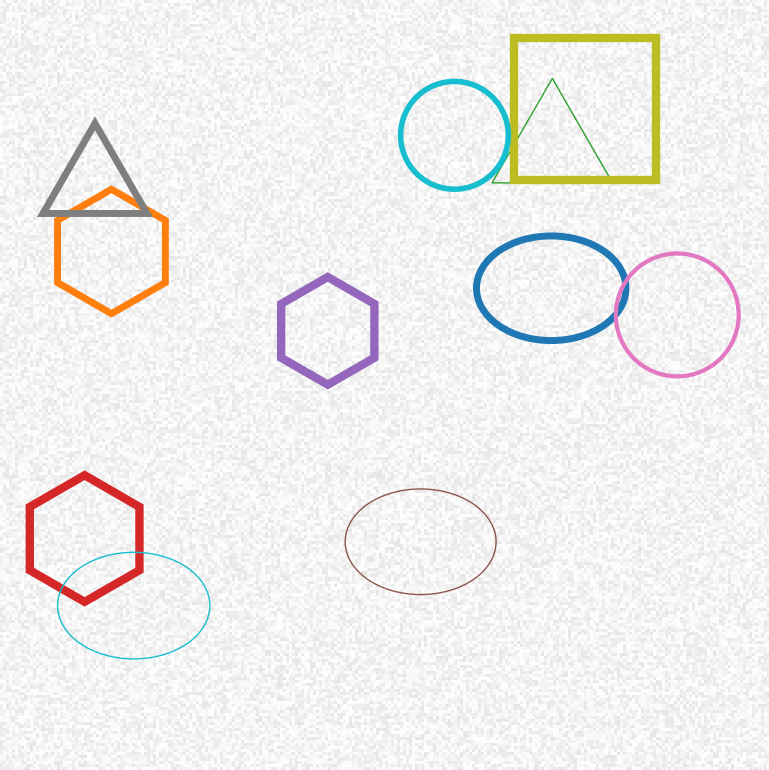[{"shape": "oval", "thickness": 2.5, "radius": 0.49, "center": [0.716, 0.626]}, {"shape": "hexagon", "thickness": 2.5, "radius": 0.4, "center": [0.145, 0.673]}, {"shape": "triangle", "thickness": 0.5, "radius": 0.45, "center": [0.717, 0.808]}, {"shape": "hexagon", "thickness": 3, "radius": 0.41, "center": [0.11, 0.301]}, {"shape": "hexagon", "thickness": 3, "radius": 0.35, "center": [0.426, 0.57]}, {"shape": "oval", "thickness": 0.5, "radius": 0.49, "center": [0.546, 0.296]}, {"shape": "circle", "thickness": 1.5, "radius": 0.4, "center": [0.88, 0.591]}, {"shape": "triangle", "thickness": 2.5, "radius": 0.39, "center": [0.123, 0.762]}, {"shape": "square", "thickness": 3, "radius": 0.46, "center": [0.76, 0.859]}, {"shape": "circle", "thickness": 2, "radius": 0.35, "center": [0.59, 0.824]}, {"shape": "oval", "thickness": 0.5, "radius": 0.49, "center": [0.174, 0.213]}]